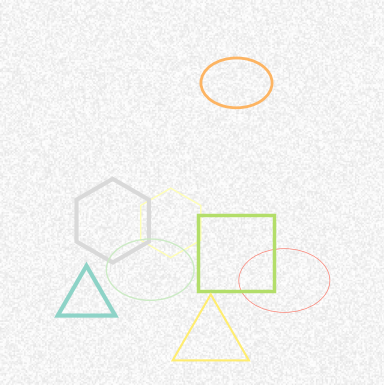[{"shape": "triangle", "thickness": 3, "radius": 0.43, "center": [0.225, 0.223]}, {"shape": "hexagon", "thickness": 1, "radius": 0.45, "center": [0.443, 0.421]}, {"shape": "oval", "thickness": 0.5, "radius": 0.59, "center": [0.738, 0.271]}, {"shape": "oval", "thickness": 2, "radius": 0.46, "center": [0.614, 0.785]}, {"shape": "square", "thickness": 2.5, "radius": 0.49, "center": [0.613, 0.343]}, {"shape": "hexagon", "thickness": 3, "radius": 0.54, "center": [0.293, 0.427]}, {"shape": "oval", "thickness": 1, "radius": 0.57, "center": [0.39, 0.299]}, {"shape": "triangle", "thickness": 1.5, "radius": 0.57, "center": [0.547, 0.121]}]